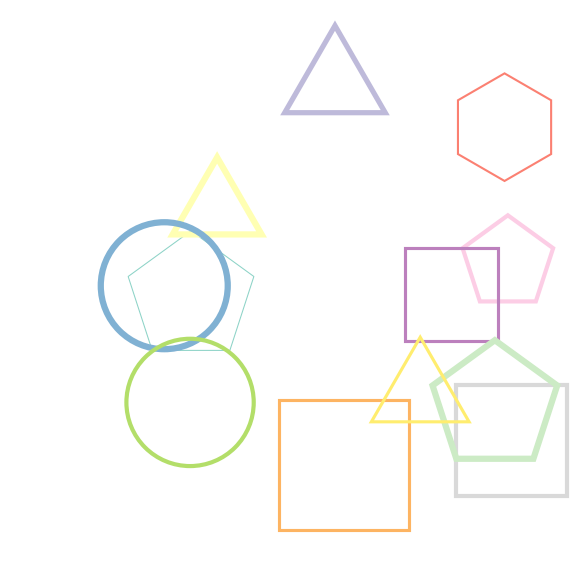[{"shape": "pentagon", "thickness": 0.5, "radius": 0.57, "center": [0.331, 0.485]}, {"shape": "triangle", "thickness": 3, "radius": 0.44, "center": [0.376, 0.638]}, {"shape": "triangle", "thickness": 2.5, "radius": 0.5, "center": [0.58, 0.854]}, {"shape": "hexagon", "thickness": 1, "radius": 0.47, "center": [0.874, 0.779]}, {"shape": "circle", "thickness": 3, "radius": 0.55, "center": [0.284, 0.504]}, {"shape": "square", "thickness": 1.5, "radius": 0.56, "center": [0.596, 0.194]}, {"shape": "circle", "thickness": 2, "radius": 0.55, "center": [0.329, 0.302]}, {"shape": "pentagon", "thickness": 2, "radius": 0.41, "center": [0.879, 0.544]}, {"shape": "square", "thickness": 2, "radius": 0.48, "center": [0.886, 0.236]}, {"shape": "square", "thickness": 1.5, "radius": 0.4, "center": [0.781, 0.489]}, {"shape": "pentagon", "thickness": 3, "radius": 0.57, "center": [0.857, 0.297]}, {"shape": "triangle", "thickness": 1.5, "radius": 0.49, "center": [0.728, 0.318]}]